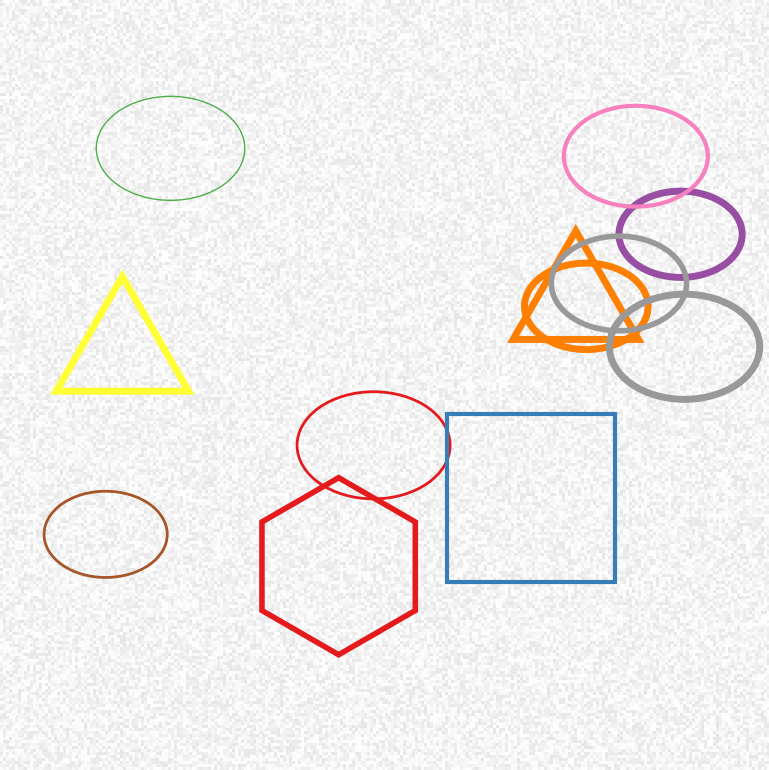[{"shape": "oval", "thickness": 1, "radius": 0.5, "center": [0.485, 0.422]}, {"shape": "hexagon", "thickness": 2, "radius": 0.57, "center": [0.44, 0.265]}, {"shape": "square", "thickness": 1.5, "radius": 0.55, "center": [0.689, 0.353]}, {"shape": "oval", "thickness": 0.5, "radius": 0.48, "center": [0.221, 0.807]}, {"shape": "oval", "thickness": 2.5, "radius": 0.4, "center": [0.884, 0.696]}, {"shape": "triangle", "thickness": 2.5, "radius": 0.47, "center": [0.748, 0.606]}, {"shape": "oval", "thickness": 2.5, "radius": 0.4, "center": [0.761, 0.602]}, {"shape": "triangle", "thickness": 2.5, "radius": 0.5, "center": [0.159, 0.542]}, {"shape": "oval", "thickness": 1, "radius": 0.4, "center": [0.137, 0.306]}, {"shape": "oval", "thickness": 1.5, "radius": 0.47, "center": [0.826, 0.797]}, {"shape": "oval", "thickness": 2.5, "radius": 0.49, "center": [0.889, 0.55]}, {"shape": "oval", "thickness": 2, "radius": 0.44, "center": [0.804, 0.632]}]